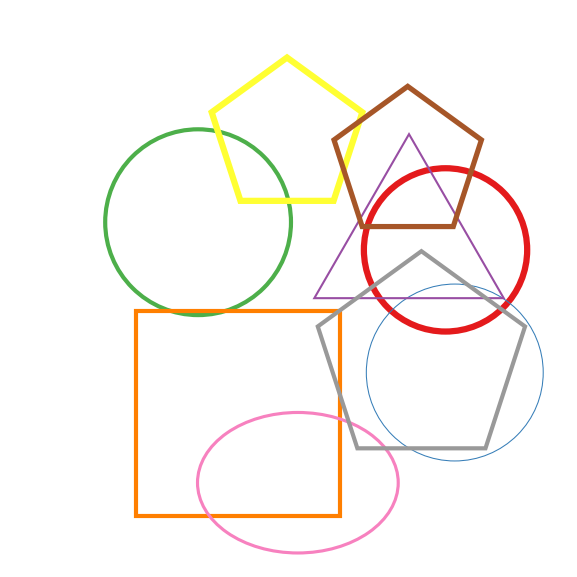[{"shape": "circle", "thickness": 3, "radius": 0.71, "center": [0.771, 0.566]}, {"shape": "circle", "thickness": 0.5, "radius": 0.77, "center": [0.787, 0.354]}, {"shape": "circle", "thickness": 2, "radius": 0.8, "center": [0.343, 0.614]}, {"shape": "triangle", "thickness": 1, "radius": 0.95, "center": [0.708, 0.578]}, {"shape": "square", "thickness": 2, "radius": 0.89, "center": [0.412, 0.283]}, {"shape": "pentagon", "thickness": 3, "radius": 0.69, "center": [0.497, 0.762]}, {"shape": "pentagon", "thickness": 2.5, "radius": 0.67, "center": [0.706, 0.715]}, {"shape": "oval", "thickness": 1.5, "radius": 0.87, "center": [0.516, 0.163]}, {"shape": "pentagon", "thickness": 2, "radius": 0.94, "center": [0.73, 0.375]}]